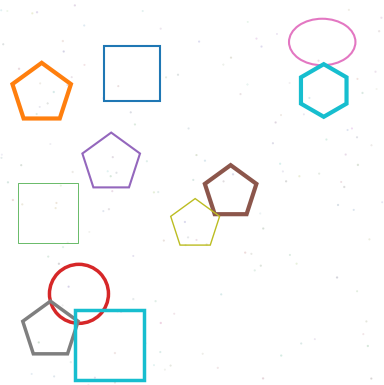[{"shape": "square", "thickness": 1.5, "radius": 0.36, "center": [0.343, 0.809]}, {"shape": "pentagon", "thickness": 3, "radius": 0.4, "center": [0.108, 0.757]}, {"shape": "square", "thickness": 0.5, "radius": 0.39, "center": [0.124, 0.448]}, {"shape": "circle", "thickness": 2.5, "radius": 0.38, "center": [0.205, 0.237]}, {"shape": "pentagon", "thickness": 1.5, "radius": 0.39, "center": [0.289, 0.577]}, {"shape": "pentagon", "thickness": 3, "radius": 0.35, "center": [0.599, 0.501]}, {"shape": "oval", "thickness": 1.5, "radius": 0.43, "center": [0.837, 0.891]}, {"shape": "pentagon", "thickness": 2.5, "radius": 0.38, "center": [0.131, 0.142]}, {"shape": "pentagon", "thickness": 1, "radius": 0.33, "center": [0.507, 0.417]}, {"shape": "square", "thickness": 2.5, "radius": 0.45, "center": [0.284, 0.104]}, {"shape": "hexagon", "thickness": 3, "radius": 0.34, "center": [0.841, 0.765]}]